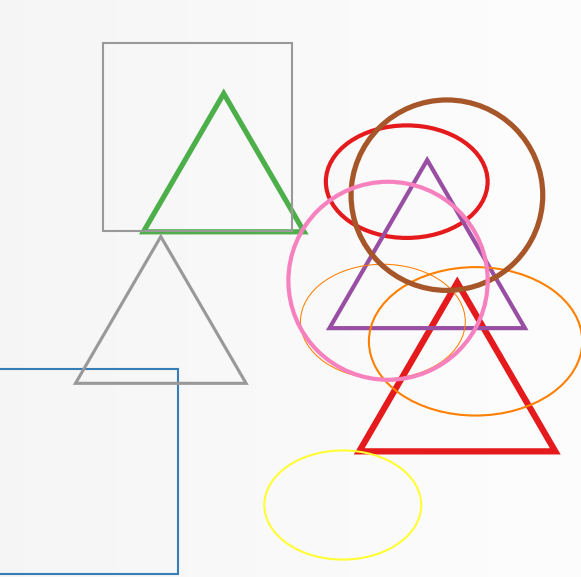[{"shape": "triangle", "thickness": 3, "radius": 0.97, "center": [0.787, 0.315]}, {"shape": "oval", "thickness": 2, "radius": 0.7, "center": [0.7, 0.685]}, {"shape": "square", "thickness": 1, "radius": 0.89, "center": [0.129, 0.182]}, {"shape": "triangle", "thickness": 2.5, "radius": 0.8, "center": [0.385, 0.678]}, {"shape": "triangle", "thickness": 2, "radius": 0.97, "center": [0.735, 0.528]}, {"shape": "oval", "thickness": 1, "radius": 0.92, "center": [0.818, 0.408]}, {"shape": "oval", "thickness": 0.5, "radius": 0.71, "center": [0.659, 0.442]}, {"shape": "oval", "thickness": 1, "radius": 0.67, "center": [0.59, 0.125]}, {"shape": "circle", "thickness": 2.5, "radius": 0.82, "center": [0.769, 0.661]}, {"shape": "circle", "thickness": 2, "radius": 0.86, "center": [0.668, 0.513]}, {"shape": "square", "thickness": 1, "radius": 0.81, "center": [0.34, 0.761]}, {"shape": "triangle", "thickness": 1.5, "radius": 0.85, "center": [0.277, 0.42]}]